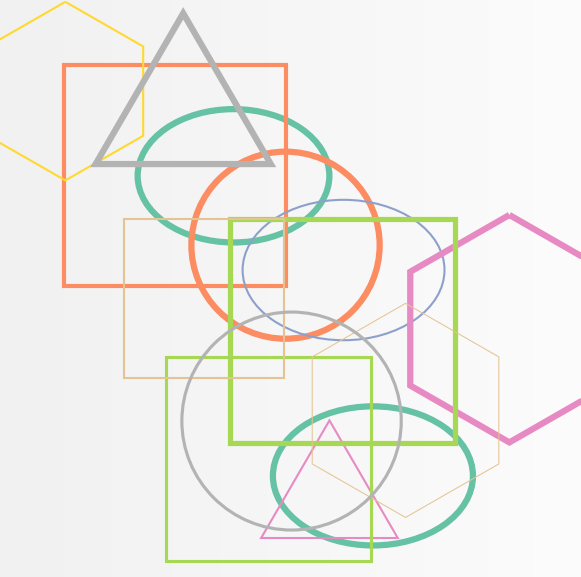[{"shape": "oval", "thickness": 3, "radius": 0.86, "center": [0.642, 0.175]}, {"shape": "oval", "thickness": 3, "radius": 0.82, "center": [0.402, 0.695]}, {"shape": "square", "thickness": 2, "radius": 0.95, "center": [0.301, 0.695]}, {"shape": "circle", "thickness": 3, "radius": 0.81, "center": [0.491, 0.575]}, {"shape": "oval", "thickness": 1, "radius": 0.87, "center": [0.591, 0.532]}, {"shape": "triangle", "thickness": 1, "radius": 0.68, "center": [0.567, 0.135]}, {"shape": "hexagon", "thickness": 3, "radius": 0.98, "center": [0.876, 0.43]}, {"shape": "square", "thickness": 2.5, "radius": 0.97, "center": [0.589, 0.426]}, {"shape": "square", "thickness": 1.5, "radius": 0.88, "center": [0.462, 0.204]}, {"shape": "hexagon", "thickness": 1, "radius": 0.77, "center": [0.112, 0.841]}, {"shape": "hexagon", "thickness": 0.5, "radius": 0.93, "center": [0.698, 0.288]}, {"shape": "square", "thickness": 1, "radius": 0.69, "center": [0.35, 0.482]}, {"shape": "circle", "thickness": 1.5, "radius": 0.94, "center": [0.502, 0.27]}, {"shape": "triangle", "thickness": 3, "radius": 0.87, "center": [0.315, 0.802]}]